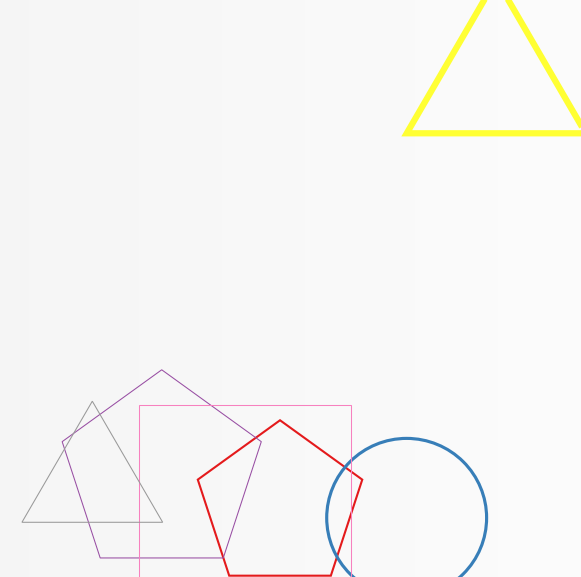[{"shape": "pentagon", "thickness": 1, "radius": 0.74, "center": [0.482, 0.123]}, {"shape": "circle", "thickness": 1.5, "radius": 0.69, "center": [0.7, 0.102]}, {"shape": "pentagon", "thickness": 0.5, "radius": 0.9, "center": [0.278, 0.179]}, {"shape": "triangle", "thickness": 3, "radius": 0.89, "center": [0.854, 0.857]}, {"shape": "square", "thickness": 0.5, "radius": 0.91, "center": [0.421, 0.115]}, {"shape": "triangle", "thickness": 0.5, "radius": 0.7, "center": [0.159, 0.165]}]